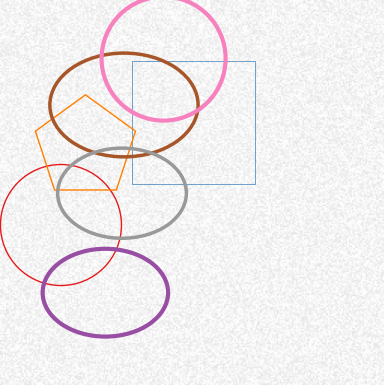[{"shape": "circle", "thickness": 1, "radius": 0.79, "center": [0.158, 0.416]}, {"shape": "square", "thickness": 0.5, "radius": 0.8, "center": [0.503, 0.682]}, {"shape": "oval", "thickness": 3, "radius": 0.81, "center": [0.274, 0.24]}, {"shape": "pentagon", "thickness": 1, "radius": 0.68, "center": [0.222, 0.617]}, {"shape": "oval", "thickness": 2.5, "radius": 0.96, "center": [0.322, 0.727]}, {"shape": "circle", "thickness": 3, "radius": 0.81, "center": [0.425, 0.848]}, {"shape": "oval", "thickness": 2.5, "radius": 0.84, "center": [0.317, 0.498]}]